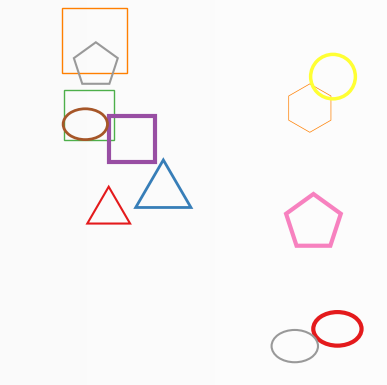[{"shape": "oval", "thickness": 3, "radius": 0.31, "center": [0.871, 0.146]}, {"shape": "triangle", "thickness": 1.5, "radius": 0.32, "center": [0.28, 0.451]}, {"shape": "triangle", "thickness": 2, "radius": 0.41, "center": [0.421, 0.502]}, {"shape": "square", "thickness": 1, "radius": 0.33, "center": [0.229, 0.701]}, {"shape": "square", "thickness": 3, "radius": 0.3, "center": [0.342, 0.638]}, {"shape": "square", "thickness": 1, "radius": 0.42, "center": [0.244, 0.895]}, {"shape": "hexagon", "thickness": 0.5, "radius": 0.31, "center": [0.8, 0.719]}, {"shape": "circle", "thickness": 2.5, "radius": 0.29, "center": [0.859, 0.801]}, {"shape": "oval", "thickness": 2, "radius": 0.29, "center": [0.22, 0.677]}, {"shape": "pentagon", "thickness": 3, "radius": 0.37, "center": [0.809, 0.422]}, {"shape": "pentagon", "thickness": 1.5, "radius": 0.3, "center": [0.247, 0.831]}, {"shape": "oval", "thickness": 1.5, "radius": 0.3, "center": [0.761, 0.101]}]